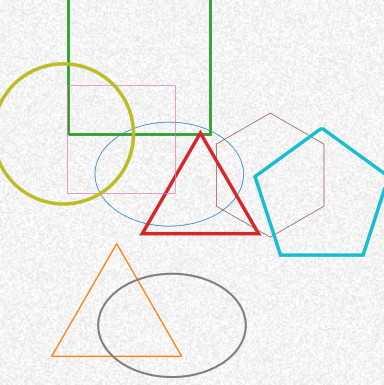[{"shape": "oval", "thickness": 0.5, "radius": 0.96, "center": [0.44, 0.548]}, {"shape": "triangle", "thickness": 1, "radius": 0.98, "center": [0.303, 0.172]}, {"shape": "square", "thickness": 2, "radius": 0.92, "center": [0.362, 0.836]}, {"shape": "triangle", "thickness": 2.5, "radius": 0.87, "center": [0.521, 0.48]}, {"shape": "hexagon", "thickness": 0.5, "radius": 0.81, "center": [0.702, 0.545]}, {"shape": "square", "thickness": 0.5, "radius": 0.7, "center": [0.315, 0.638]}, {"shape": "oval", "thickness": 1.5, "radius": 0.96, "center": [0.447, 0.155]}, {"shape": "circle", "thickness": 2.5, "radius": 0.91, "center": [0.165, 0.652]}, {"shape": "pentagon", "thickness": 2.5, "radius": 0.91, "center": [0.836, 0.485]}]